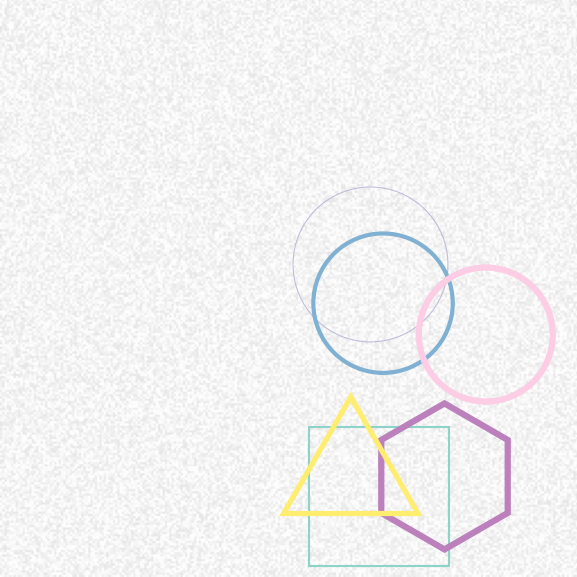[{"shape": "square", "thickness": 1, "radius": 0.6, "center": [0.657, 0.139]}, {"shape": "circle", "thickness": 0.5, "radius": 0.67, "center": [0.642, 0.541]}, {"shape": "circle", "thickness": 2, "radius": 0.6, "center": [0.663, 0.474]}, {"shape": "circle", "thickness": 3, "radius": 0.58, "center": [0.841, 0.42]}, {"shape": "hexagon", "thickness": 3, "radius": 0.63, "center": [0.77, 0.174]}, {"shape": "triangle", "thickness": 2.5, "radius": 0.67, "center": [0.607, 0.177]}]